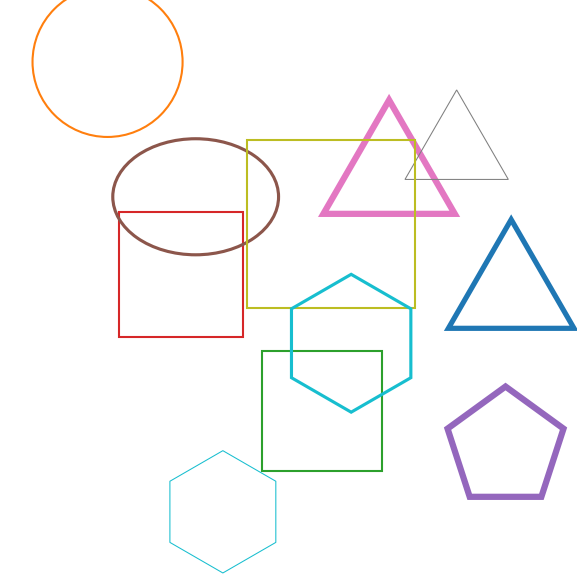[{"shape": "triangle", "thickness": 2.5, "radius": 0.63, "center": [0.885, 0.493]}, {"shape": "circle", "thickness": 1, "radius": 0.65, "center": [0.186, 0.892]}, {"shape": "square", "thickness": 1, "radius": 0.52, "center": [0.558, 0.287]}, {"shape": "square", "thickness": 1, "radius": 0.54, "center": [0.313, 0.524]}, {"shape": "pentagon", "thickness": 3, "radius": 0.53, "center": [0.875, 0.224]}, {"shape": "oval", "thickness": 1.5, "radius": 0.72, "center": [0.339, 0.658]}, {"shape": "triangle", "thickness": 3, "radius": 0.66, "center": [0.674, 0.695]}, {"shape": "triangle", "thickness": 0.5, "radius": 0.52, "center": [0.791, 0.74]}, {"shape": "square", "thickness": 1, "radius": 0.73, "center": [0.573, 0.611]}, {"shape": "hexagon", "thickness": 1.5, "radius": 0.6, "center": [0.608, 0.405]}, {"shape": "hexagon", "thickness": 0.5, "radius": 0.53, "center": [0.386, 0.113]}]